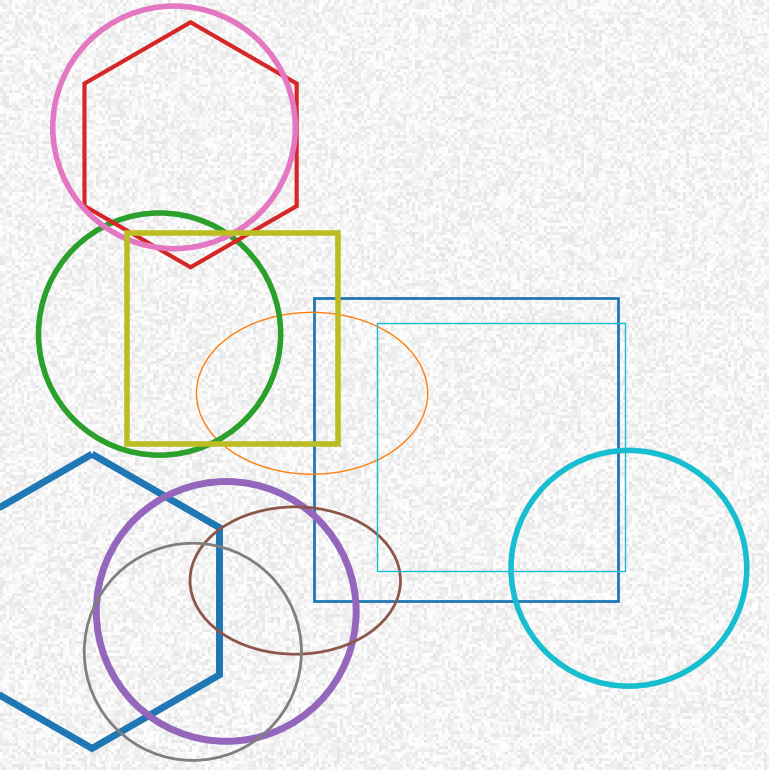[{"shape": "square", "thickness": 1, "radius": 0.99, "center": [0.605, 0.416]}, {"shape": "hexagon", "thickness": 2.5, "radius": 0.96, "center": [0.12, 0.219]}, {"shape": "oval", "thickness": 0.5, "radius": 0.75, "center": [0.405, 0.489]}, {"shape": "circle", "thickness": 2, "radius": 0.79, "center": [0.207, 0.566]}, {"shape": "hexagon", "thickness": 1.5, "radius": 0.8, "center": [0.247, 0.812]}, {"shape": "circle", "thickness": 2.5, "radius": 0.84, "center": [0.294, 0.206]}, {"shape": "oval", "thickness": 1, "radius": 0.68, "center": [0.383, 0.246]}, {"shape": "circle", "thickness": 2, "radius": 0.79, "center": [0.226, 0.835]}, {"shape": "circle", "thickness": 1, "radius": 0.71, "center": [0.25, 0.153]}, {"shape": "square", "thickness": 2, "radius": 0.69, "center": [0.302, 0.56]}, {"shape": "circle", "thickness": 2, "radius": 0.77, "center": [0.817, 0.262]}, {"shape": "square", "thickness": 0.5, "radius": 0.8, "center": [0.65, 0.419]}]